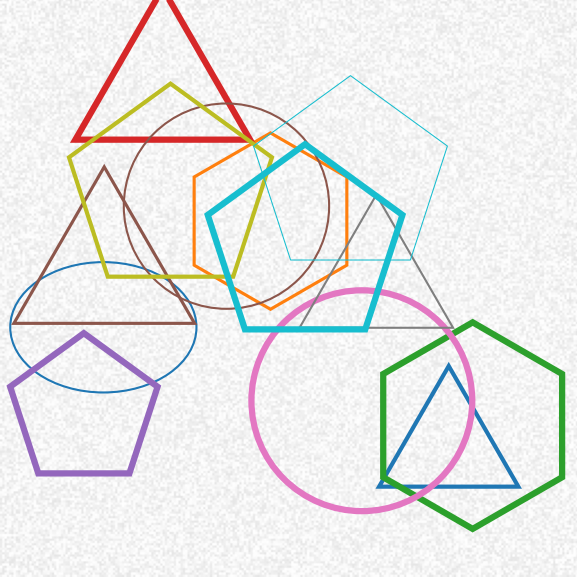[{"shape": "triangle", "thickness": 2, "radius": 0.7, "center": [0.777, 0.226]}, {"shape": "oval", "thickness": 1, "radius": 0.81, "center": [0.179, 0.432]}, {"shape": "hexagon", "thickness": 1.5, "radius": 0.76, "center": [0.468, 0.616]}, {"shape": "hexagon", "thickness": 3, "radius": 0.89, "center": [0.818, 0.262]}, {"shape": "triangle", "thickness": 3, "radius": 0.87, "center": [0.282, 0.845]}, {"shape": "pentagon", "thickness": 3, "radius": 0.67, "center": [0.145, 0.288]}, {"shape": "circle", "thickness": 1, "radius": 0.89, "center": [0.392, 0.642]}, {"shape": "triangle", "thickness": 1.5, "radius": 0.9, "center": [0.18, 0.53]}, {"shape": "circle", "thickness": 3, "radius": 0.96, "center": [0.627, 0.305]}, {"shape": "triangle", "thickness": 1, "radius": 0.77, "center": [0.652, 0.508]}, {"shape": "pentagon", "thickness": 2, "radius": 0.92, "center": [0.295, 0.67]}, {"shape": "pentagon", "thickness": 0.5, "radius": 0.88, "center": [0.607, 0.692]}, {"shape": "pentagon", "thickness": 3, "radius": 0.89, "center": [0.528, 0.572]}]